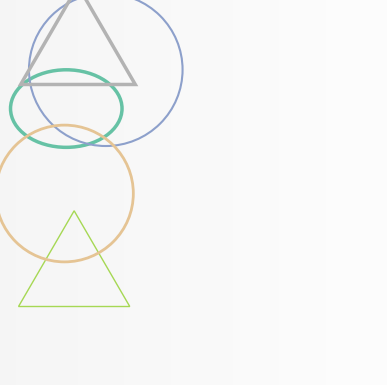[{"shape": "oval", "thickness": 2.5, "radius": 0.72, "center": [0.171, 0.718]}, {"shape": "circle", "thickness": 1.5, "radius": 0.99, "center": [0.273, 0.819]}, {"shape": "triangle", "thickness": 1, "radius": 0.83, "center": [0.191, 0.287]}, {"shape": "circle", "thickness": 2, "radius": 0.89, "center": [0.166, 0.497]}, {"shape": "triangle", "thickness": 2.5, "radius": 0.85, "center": [0.201, 0.866]}]